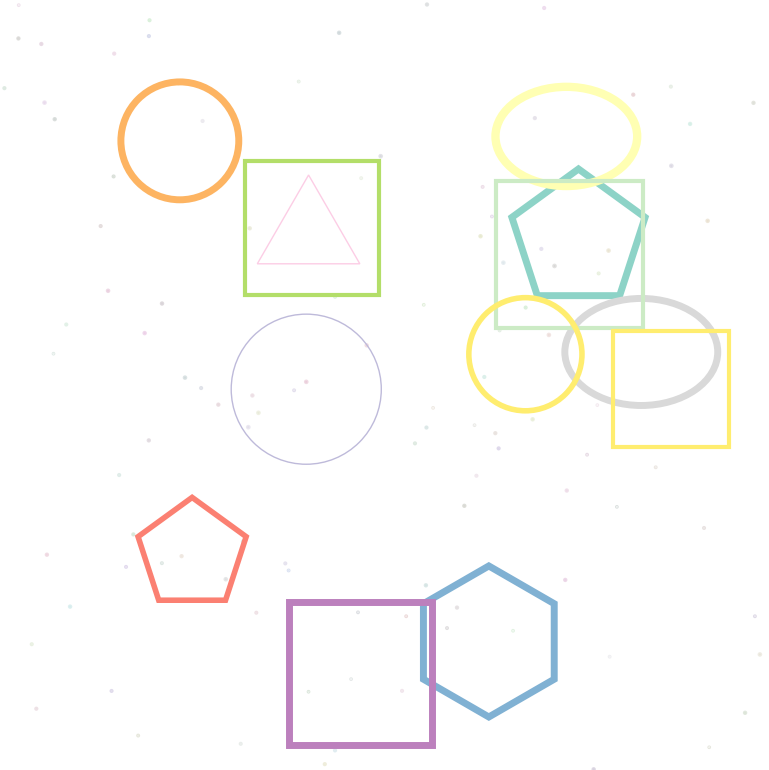[{"shape": "pentagon", "thickness": 2.5, "radius": 0.45, "center": [0.751, 0.69]}, {"shape": "oval", "thickness": 3, "radius": 0.46, "center": [0.735, 0.823]}, {"shape": "circle", "thickness": 0.5, "radius": 0.49, "center": [0.398, 0.495]}, {"shape": "pentagon", "thickness": 2, "radius": 0.37, "center": [0.25, 0.28]}, {"shape": "hexagon", "thickness": 2.5, "radius": 0.49, "center": [0.635, 0.167]}, {"shape": "circle", "thickness": 2.5, "radius": 0.38, "center": [0.234, 0.817]}, {"shape": "square", "thickness": 1.5, "radius": 0.44, "center": [0.405, 0.704]}, {"shape": "triangle", "thickness": 0.5, "radius": 0.38, "center": [0.401, 0.696]}, {"shape": "oval", "thickness": 2.5, "radius": 0.5, "center": [0.833, 0.543]}, {"shape": "square", "thickness": 2.5, "radius": 0.46, "center": [0.468, 0.125]}, {"shape": "square", "thickness": 1.5, "radius": 0.48, "center": [0.74, 0.669]}, {"shape": "square", "thickness": 1.5, "radius": 0.38, "center": [0.872, 0.495]}, {"shape": "circle", "thickness": 2, "radius": 0.37, "center": [0.682, 0.54]}]